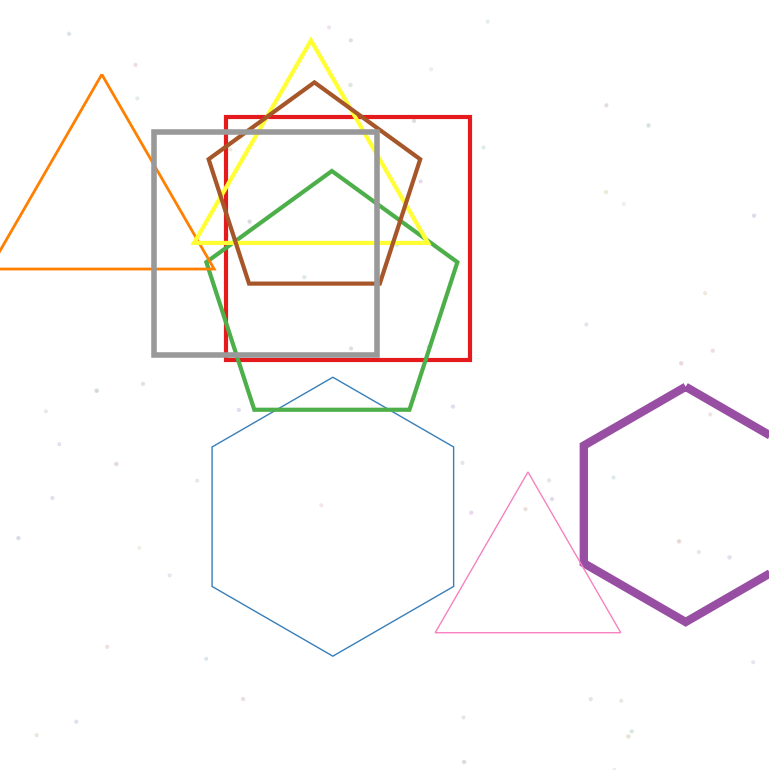[{"shape": "square", "thickness": 1.5, "radius": 0.79, "center": [0.452, 0.69]}, {"shape": "hexagon", "thickness": 0.5, "radius": 0.91, "center": [0.432, 0.329]}, {"shape": "pentagon", "thickness": 1.5, "radius": 0.86, "center": [0.431, 0.607]}, {"shape": "hexagon", "thickness": 3, "radius": 0.76, "center": [0.89, 0.345]}, {"shape": "triangle", "thickness": 1, "radius": 0.84, "center": [0.132, 0.735]}, {"shape": "triangle", "thickness": 1.5, "radius": 0.88, "center": [0.404, 0.772]}, {"shape": "pentagon", "thickness": 1.5, "radius": 0.72, "center": [0.408, 0.749]}, {"shape": "triangle", "thickness": 0.5, "radius": 0.7, "center": [0.686, 0.248]}, {"shape": "square", "thickness": 2, "radius": 0.72, "center": [0.345, 0.684]}]